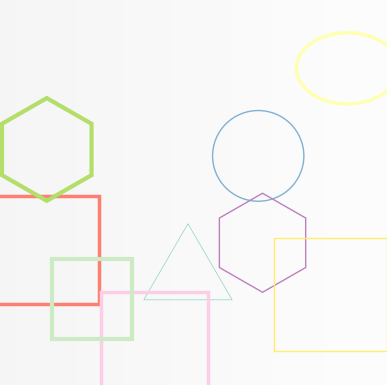[{"shape": "triangle", "thickness": 0.5, "radius": 0.66, "center": [0.485, 0.287]}, {"shape": "oval", "thickness": 2.5, "radius": 0.66, "center": [0.897, 0.823]}, {"shape": "square", "thickness": 2.5, "radius": 0.7, "center": [0.116, 0.351]}, {"shape": "circle", "thickness": 1, "radius": 0.59, "center": [0.666, 0.595]}, {"shape": "hexagon", "thickness": 3, "radius": 0.67, "center": [0.121, 0.612]}, {"shape": "square", "thickness": 2.5, "radius": 0.69, "center": [0.399, 0.103]}, {"shape": "hexagon", "thickness": 1, "radius": 0.64, "center": [0.678, 0.369]}, {"shape": "square", "thickness": 3, "radius": 0.52, "center": [0.237, 0.224]}, {"shape": "square", "thickness": 1, "radius": 0.73, "center": [0.853, 0.236]}]